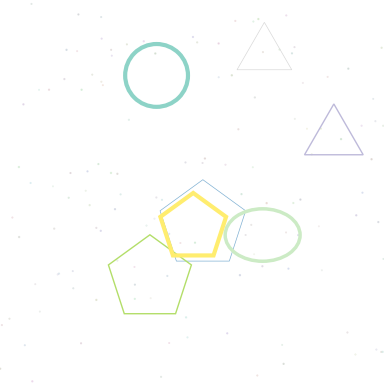[{"shape": "circle", "thickness": 3, "radius": 0.41, "center": [0.407, 0.804]}, {"shape": "triangle", "thickness": 1, "radius": 0.44, "center": [0.867, 0.642]}, {"shape": "pentagon", "thickness": 0.5, "radius": 0.58, "center": [0.527, 0.416]}, {"shape": "pentagon", "thickness": 1, "radius": 0.57, "center": [0.389, 0.277]}, {"shape": "triangle", "thickness": 0.5, "radius": 0.41, "center": [0.687, 0.86]}, {"shape": "oval", "thickness": 2.5, "radius": 0.49, "center": [0.682, 0.39]}, {"shape": "pentagon", "thickness": 3, "radius": 0.45, "center": [0.502, 0.409]}]